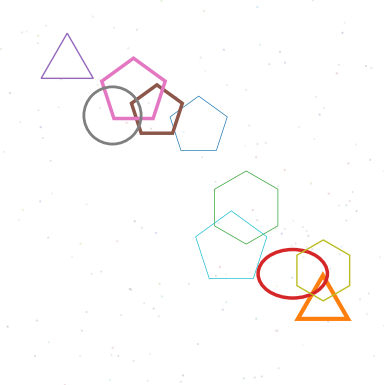[{"shape": "pentagon", "thickness": 0.5, "radius": 0.39, "center": [0.516, 0.672]}, {"shape": "triangle", "thickness": 3, "radius": 0.38, "center": [0.839, 0.209]}, {"shape": "hexagon", "thickness": 0.5, "radius": 0.48, "center": [0.639, 0.461]}, {"shape": "oval", "thickness": 2.5, "radius": 0.45, "center": [0.76, 0.289]}, {"shape": "triangle", "thickness": 1, "radius": 0.39, "center": [0.175, 0.836]}, {"shape": "pentagon", "thickness": 2.5, "radius": 0.35, "center": [0.408, 0.71]}, {"shape": "pentagon", "thickness": 2.5, "radius": 0.43, "center": [0.347, 0.762]}, {"shape": "circle", "thickness": 2, "radius": 0.37, "center": [0.292, 0.7]}, {"shape": "hexagon", "thickness": 1, "radius": 0.4, "center": [0.84, 0.298]}, {"shape": "pentagon", "thickness": 0.5, "radius": 0.49, "center": [0.601, 0.355]}]